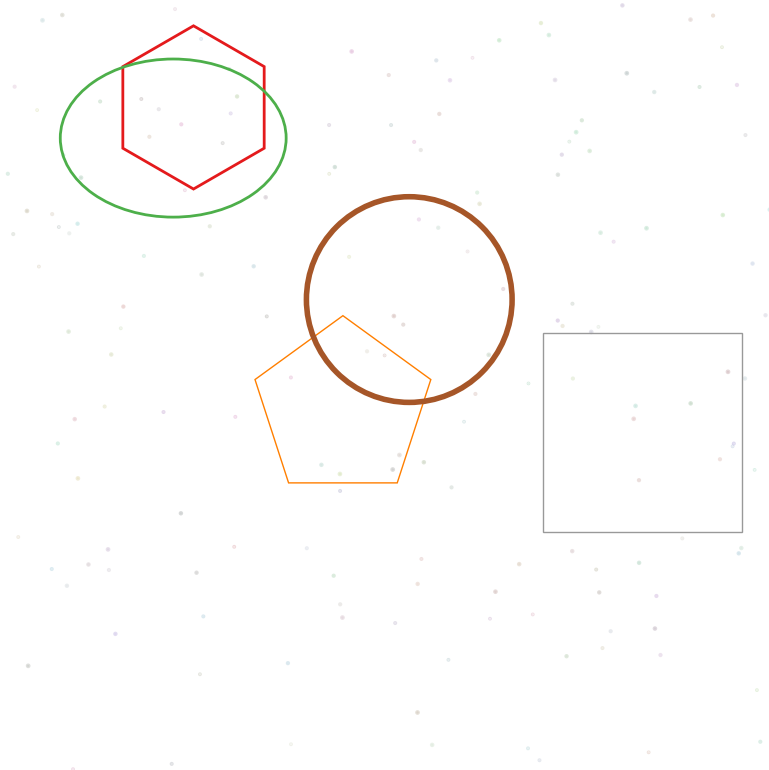[{"shape": "hexagon", "thickness": 1, "radius": 0.53, "center": [0.251, 0.86]}, {"shape": "oval", "thickness": 1, "radius": 0.73, "center": [0.225, 0.821]}, {"shape": "pentagon", "thickness": 0.5, "radius": 0.6, "center": [0.445, 0.47]}, {"shape": "circle", "thickness": 2, "radius": 0.67, "center": [0.532, 0.611]}, {"shape": "square", "thickness": 0.5, "radius": 0.64, "center": [0.834, 0.438]}]